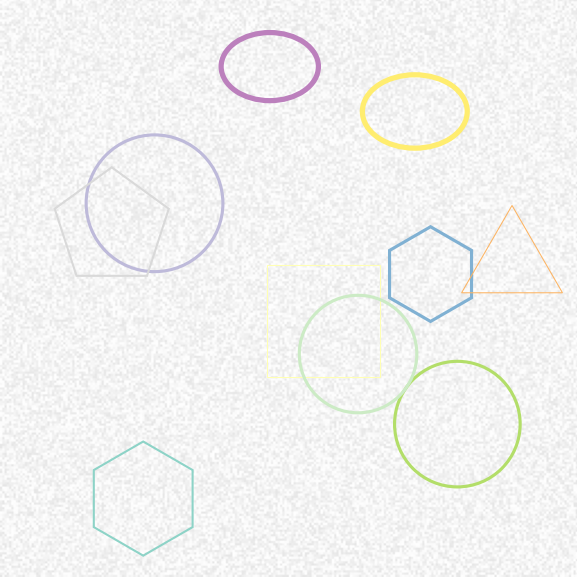[{"shape": "hexagon", "thickness": 1, "radius": 0.49, "center": [0.248, 0.136]}, {"shape": "square", "thickness": 0.5, "radius": 0.49, "center": [0.56, 0.444]}, {"shape": "circle", "thickness": 1.5, "radius": 0.59, "center": [0.268, 0.647]}, {"shape": "hexagon", "thickness": 1.5, "radius": 0.41, "center": [0.746, 0.525]}, {"shape": "triangle", "thickness": 0.5, "radius": 0.5, "center": [0.887, 0.543]}, {"shape": "circle", "thickness": 1.5, "radius": 0.54, "center": [0.792, 0.265]}, {"shape": "pentagon", "thickness": 1, "radius": 0.52, "center": [0.194, 0.606]}, {"shape": "oval", "thickness": 2.5, "radius": 0.42, "center": [0.467, 0.884]}, {"shape": "circle", "thickness": 1.5, "radius": 0.51, "center": [0.62, 0.386]}, {"shape": "oval", "thickness": 2.5, "radius": 0.45, "center": [0.718, 0.806]}]